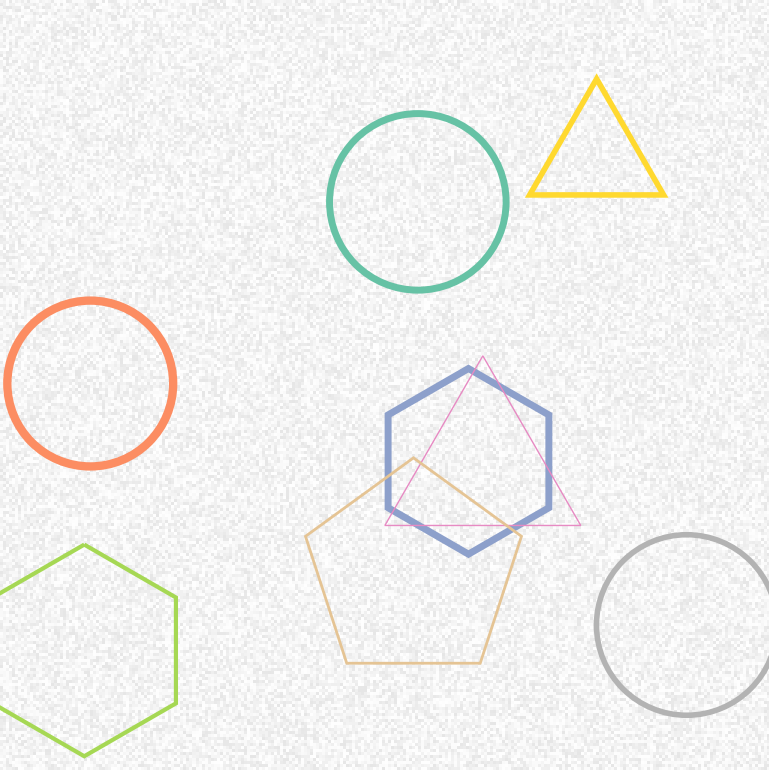[{"shape": "circle", "thickness": 2.5, "radius": 0.57, "center": [0.543, 0.738]}, {"shape": "circle", "thickness": 3, "radius": 0.54, "center": [0.117, 0.502]}, {"shape": "hexagon", "thickness": 2.5, "radius": 0.6, "center": [0.608, 0.401]}, {"shape": "triangle", "thickness": 0.5, "radius": 0.73, "center": [0.627, 0.391]}, {"shape": "hexagon", "thickness": 1.5, "radius": 0.69, "center": [0.109, 0.155]}, {"shape": "triangle", "thickness": 2, "radius": 0.5, "center": [0.775, 0.797]}, {"shape": "pentagon", "thickness": 1, "radius": 0.74, "center": [0.537, 0.258]}, {"shape": "circle", "thickness": 2, "radius": 0.59, "center": [0.892, 0.188]}]